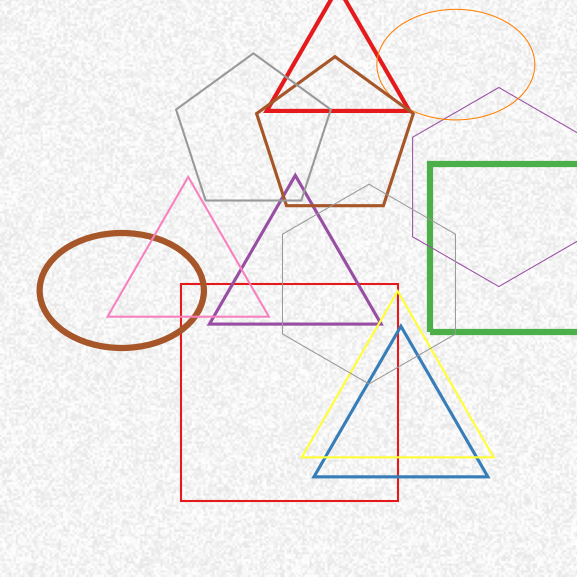[{"shape": "square", "thickness": 1, "radius": 0.94, "center": [0.502, 0.32]}, {"shape": "triangle", "thickness": 2, "radius": 0.71, "center": [0.585, 0.878]}, {"shape": "triangle", "thickness": 1.5, "radius": 0.87, "center": [0.694, 0.26]}, {"shape": "square", "thickness": 3, "radius": 0.73, "center": [0.891, 0.57]}, {"shape": "triangle", "thickness": 1.5, "radius": 0.86, "center": [0.511, 0.524]}, {"shape": "hexagon", "thickness": 0.5, "radius": 0.86, "center": [0.864, 0.675]}, {"shape": "oval", "thickness": 0.5, "radius": 0.68, "center": [0.789, 0.887]}, {"shape": "triangle", "thickness": 1, "radius": 0.96, "center": [0.689, 0.303]}, {"shape": "pentagon", "thickness": 1.5, "radius": 0.71, "center": [0.58, 0.758]}, {"shape": "oval", "thickness": 3, "radius": 0.71, "center": [0.211, 0.496]}, {"shape": "triangle", "thickness": 1, "radius": 0.81, "center": [0.326, 0.531]}, {"shape": "hexagon", "thickness": 0.5, "radius": 0.86, "center": [0.639, 0.507]}, {"shape": "pentagon", "thickness": 1, "radius": 0.7, "center": [0.439, 0.766]}]